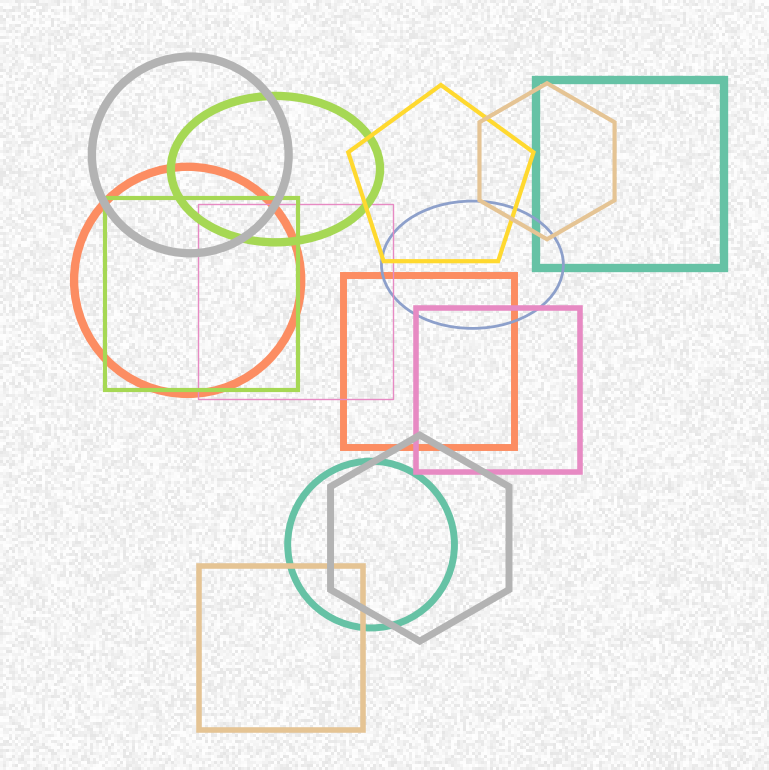[{"shape": "square", "thickness": 3, "radius": 0.61, "center": [0.818, 0.774]}, {"shape": "circle", "thickness": 2.5, "radius": 0.54, "center": [0.482, 0.293]}, {"shape": "square", "thickness": 2.5, "radius": 0.56, "center": [0.557, 0.531]}, {"shape": "circle", "thickness": 3, "radius": 0.74, "center": [0.244, 0.636]}, {"shape": "oval", "thickness": 1, "radius": 0.59, "center": [0.614, 0.656]}, {"shape": "square", "thickness": 0.5, "radius": 0.63, "center": [0.384, 0.608]}, {"shape": "square", "thickness": 2, "radius": 0.53, "center": [0.647, 0.493]}, {"shape": "oval", "thickness": 3, "radius": 0.68, "center": [0.358, 0.78]}, {"shape": "square", "thickness": 1.5, "radius": 0.63, "center": [0.261, 0.618]}, {"shape": "pentagon", "thickness": 1.5, "radius": 0.63, "center": [0.573, 0.763]}, {"shape": "square", "thickness": 2, "radius": 0.53, "center": [0.365, 0.158]}, {"shape": "hexagon", "thickness": 1.5, "radius": 0.51, "center": [0.71, 0.791]}, {"shape": "hexagon", "thickness": 2.5, "radius": 0.67, "center": [0.545, 0.301]}, {"shape": "circle", "thickness": 3, "radius": 0.64, "center": [0.247, 0.799]}]